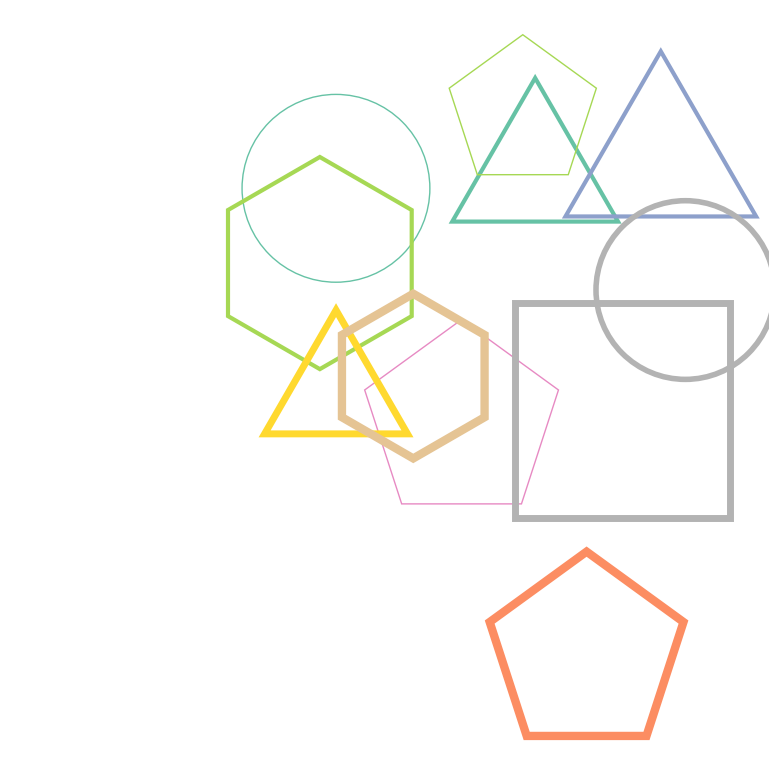[{"shape": "triangle", "thickness": 1.5, "radius": 0.62, "center": [0.695, 0.774]}, {"shape": "circle", "thickness": 0.5, "radius": 0.61, "center": [0.436, 0.755]}, {"shape": "pentagon", "thickness": 3, "radius": 0.66, "center": [0.762, 0.151]}, {"shape": "triangle", "thickness": 1.5, "radius": 0.71, "center": [0.858, 0.79]}, {"shape": "pentagon", "thickness": 0.5, "radius": 0.66, "center": [0.599, 0.453]}, {"shape": "pentagon", "thickness": 0.5, "radius": 0.5, "center": [0.679, 0.854]}, {"shape": "hexagon", "thickness": 1.5, "radius": 0.69, "center": [0.415, 0.658]}, {"shape": "triangle", "thickness": 2.5, "radius": 0.54, "center": [0.436, 0.49]}, {"shape": "hexagon", "thickness": 3, "radius": 0.53, "center": [0.537, 0.512]}, {"shape": "circle", "thickness": 2, "radius": 0.58, "center": [0.89, 0.623]}, {"shape": "square", "thickness": 2.5, "radius": 0.7, "center": [0.809, 0.466]}]